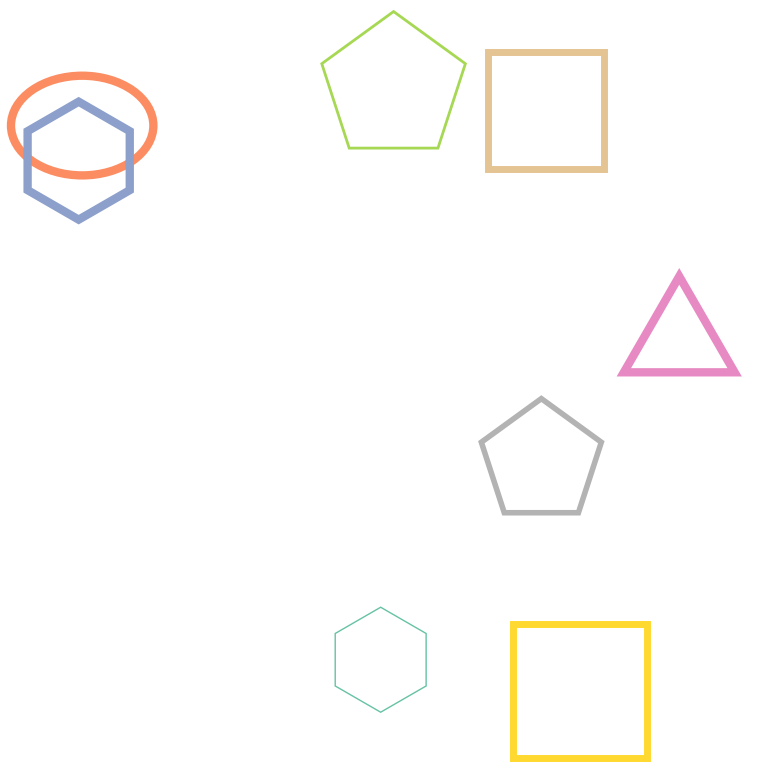[{"shape": "hexagon", "thickness": 0.5, "radius": 0.34, "center": [0.494, 0.143]}, {"shape": "oval", "thickness": 3, "radius": 0.46, "center": [0.107, 0.837]}, {"shape": "hexagon", "thickness": 3, "radius": 0.38, "center": [0.102, 0.791]}, {"shape": "triangle", "thickness": 3, "radius": 0.42, "center": [0.882, 0.558]}, {"shape": "pentagon", "thickness": 1, "radius": 0.49, "center": [0.511, 0.887]}, {"shape": "square", "thickness": 2.5, "radius": 0.44, "center": [0.753, 0.103]}, {"shape": "square", "thickness": 2.5, "radius": 0.38, "center": [0.709, 0.857]}, {"shape": "pentagon", "thickness": 2, "radius": 0.41, "center": [0.703, 0.4]}]